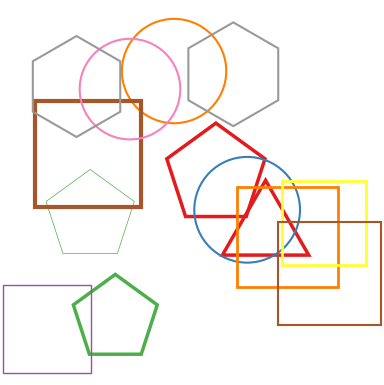[{"shape": "triangle", "thickness": 2.5, "radius": 0.65, "center": [0.69, 0.402]}, {"shape": "pentagon", "thickness": 2.5, "radius": 0.67, "center": [0.561, 0.546]}, {"shape": "circle", "thickness": 1.5, "radius": 0.69, "center": [0.642, 0.455]}, {"shape": "pentagon", "thickness": 2.5, "radius": 0.57, "center": [0.3, 0.173]}, {"shape": "pentagon", "thickness": 0.5, "radius": 0.6, "center": [0.234, 0.439]}, {"shape": "square", "thickness": 1, "radius": 0.57, "center": [0.123, 0.145]}, {"shape": "circle", "thickness": 1.5, "radius": 0.68, "center": [0.452, 0.815]}, {"shape": "square", "thickness": 2, "radius": 0.65, "center": [0.747, 0.384]}, {"shape": "square", "thickness": 2, "radius": 0.54, "center": [0.842, 0.421]}, {"shape": "square", "thickness": 3, "radius": 0.69, "center": [0.229, 0.599]}, {"shape": "square", "thickness": 1.5, "radius": 0.67, "center": [0.856, 0.29]}, {"shape": "circle", "thickness": 1.5, "radius": 0.65, "center": [0.338, 0.769]}, {"shape": "hexagon", "thickness": 1.5, "radius": 0.66, "center": [0.199, 0.775]}, {"shape": "hexagon", "thickness": 1.5, "radius": 0.67, "center": [0.606, 0.807]}]